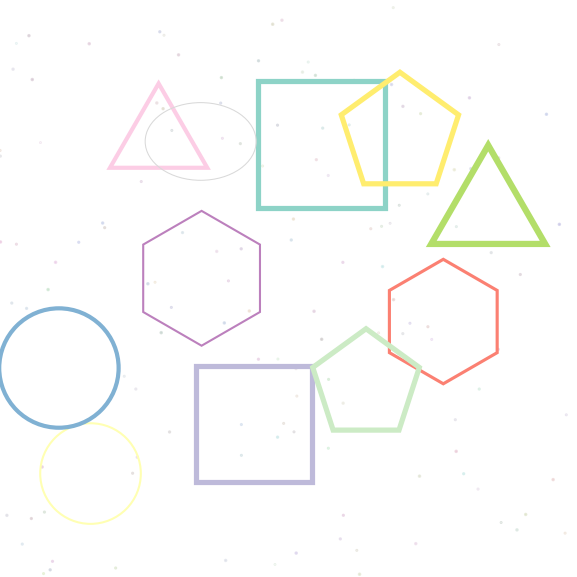[{"shape": "square", "thickness": 2.5, "radius": 0.55, "center": [0.556, 0.749]}, {"shape": "circle", "thickness": 1, "radius": 0.44, "center": [0.157, 0.179]}, {"shape": "square", "thickness": 2.5, "radius": 0.5, "center": [0.44, 0.265]}, {"shape": "hexagon", "thickness": 1.5, "radius": 0.54, "center": [0.768, 0.442]}, {"shape": "circle", "thickness": 2, "radius": 0.52, "center": [0.102, 0.362]}, {"shape": "triangle", "thickness": 3, "radius": 0.57, "center": [0.845, 0.634]}, {"shape": "triangle", "thickness": 2, "radius": 0.49, "center": [0.275, 0.757]}, {"shape": "oval", "thickness": 0.5, "radius": 0.48, "center": [0.347, 0.754]}, {"shape": "hexagon", "thickness": 1, "radius": 0.58, "center": [0.349, 0.517]}, {"shape": "pentagon", "thickness": 2.5, "radius": 0.49, "center": [0.634, 0.333]}, {"shape": "pentagon", "thickness": 2.5, "radius": 0.53, "center": [0.693, 0.767]}]